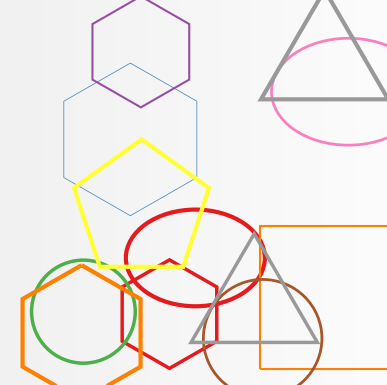[{"shape": "oval", "thickness": 3, "radius": 0.9, "center": [0.504, 0.33]}, {"shape": "hexagon", "thickness": 2.5, "radius": 0.7, "center": [0.437, 0.184]}, {"shape": "hexagon", "thickness": 0.5, "radius": 0.99, "center": [0.336, 0.638]}, {"shape": "circle", "thickness": 2.5, "radius": 0.67, "center": [0.215, 0.191]}, {"shape": "hexagon", "thickness": 1.5, "radius": 0.72, "center": [0.363, 0.865]}, {"shape": "square", "thickness": 1.5, "radius": 0.93, "center": [0.857, 0.227]}, {"shape": "hexagon", "thickness": 3, "radius": 0.88, "center": [0.21, 0.135]}, {"shape": "pentagon", "thickness": 3, "radius": 0.91, "center": [0.365, 0.455]}, {"shape": "circle", "thickness": 2, "radius": 0.76, "center": [0.678, 0.121]}, {"shape": "oval", "thickness": 2, "radius": 0.99, "center": [0.899, 0.762]}, {"shape": "triangle", "thickness": 2.5, "radius": 0.94, "center": [0.656, 0.205]}, {"shape": "triangle", "thickness": 3, "radius": 0.95, "center": [0.838, 0.837]}]